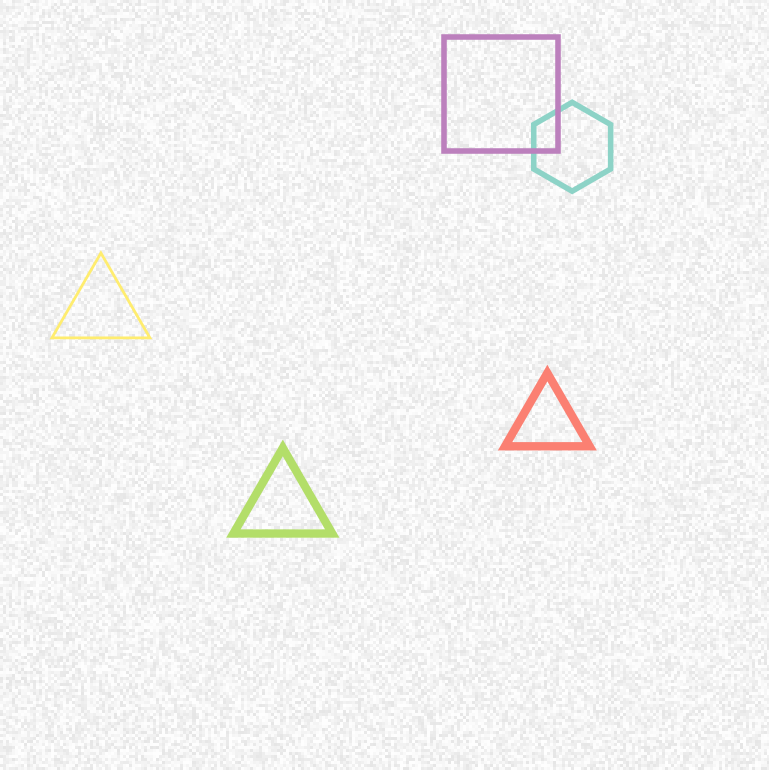[{"shape": "hexagon", "thickness": 2, "radius": 0.29, "center": [0.743, 0.809]}, {"shape": "triangle", "thickness": 3, "radius": 0.32, "center": [0.711, 0.452]}, {"shape": "triangle", "thickness": 3, "radius": 0.37, "center": [0.367, 0.344]}, {"shape": "square", "thickness": 2, "radius": 0.37, "center": [0.65, 0.877]}, {"shape": "triangle", "thickness": 1, "radius": 0.37, "center": [0.131, 0.598]}]